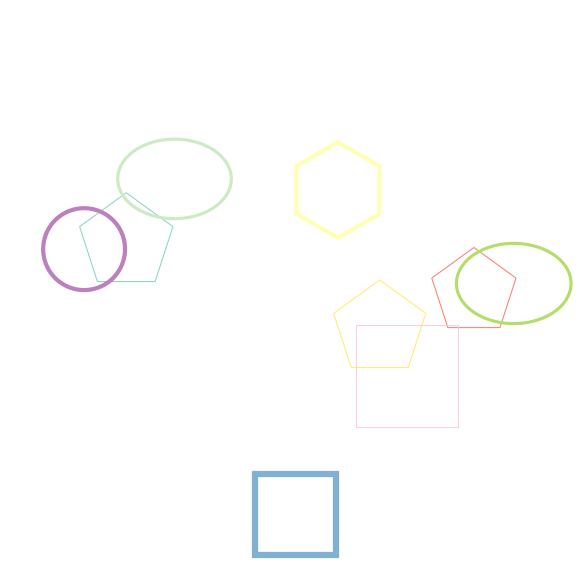[{"shape": "pentagon", "thickness": 0.5, "radius": 0.42, "center": [0.219, 0.58]}, {"shape": "hexagon", "thickness": 2, "radius": 0.41, "center": [0.585, 0.67]}, {"shape": "pentagon", "thickness": 0.5, "radius": 0.38, "center": [0.821, 0.494]}, {"shape": "square", "thickness": 3, "radius": 0.35, "center": [0.512, 0.108]}, {"shape": "oval", "thickness": 1.5, "radius": 0.5, "center": [0.89, 0.508]}, {"shape": "square", "thickness": 0.5, "radius": 0.44, "center": [0.705, 0.347]}, {"shape": "circle", "thickness": 2, "radius": 0.35, "center": [0.146, 0.568]}, {"shape": "oval", "thickness": 1.5, "radius": 0.49, "center": [0.302, 0.689]}, {"shape": "pentagon", "thickness": 0.5, "radius": 0.42, "center": [0.657, 0.431]}]